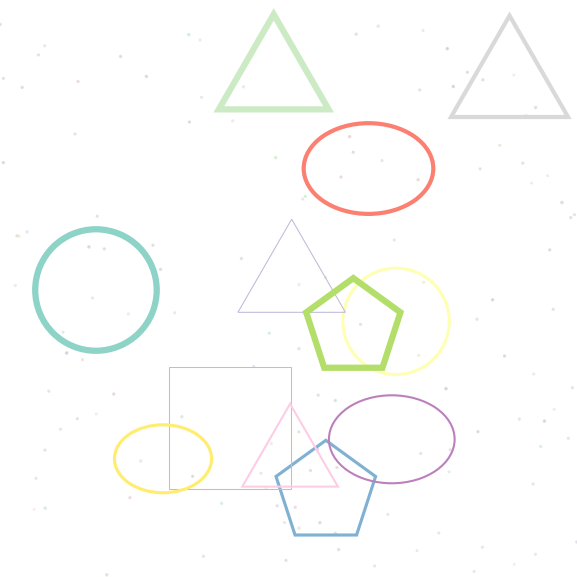[{"shape": "circle", "thickness": 3, "radius": 0.53, "center": [0.166, 0.497]}, {"shape": "circle", "thickness": 1.5, "radius": 0.46, "center": [0.686, 0.443]}, {"shape": "triangle", "thickness": 0.5, "radius": 0.54, "center": [0.505, 0.512]}, {"shape": "oval", "thickness": 2, "radius": 0.56, "center": [0.638, 0.707]}, {"shape": "pentagon", "thickness": 1.5, "radius": 0.45, "center": [0.564, 0.146]}, {"shape": "square", "thickness": 0.5, "radius": 0.53, "center": [0.398, 0.258]}, {"shape": "pentagon", "thickness": 3, "radius": 0.43, "center": [0.612, 0.432]}, {"shape": "triangle", "thickness": 1, "radius": 0.48, "center": [0.502, 0.204]}, {"shape": "triangle", "thickness": 2, "radius": 0.59, "center": [0.882, 0.855]}, {"shape": "oval", "thickness": 1, "radius": 0.54, "center": [0.678, 0.238]}, {"shape": "triangle", "thickness": 3, "radius": 0.55, "center": [0.474, 0.865]}, {"shape": "oval", "thickness": 1.5, "radius": 0.42, "center": [0.282, 0.205]}]